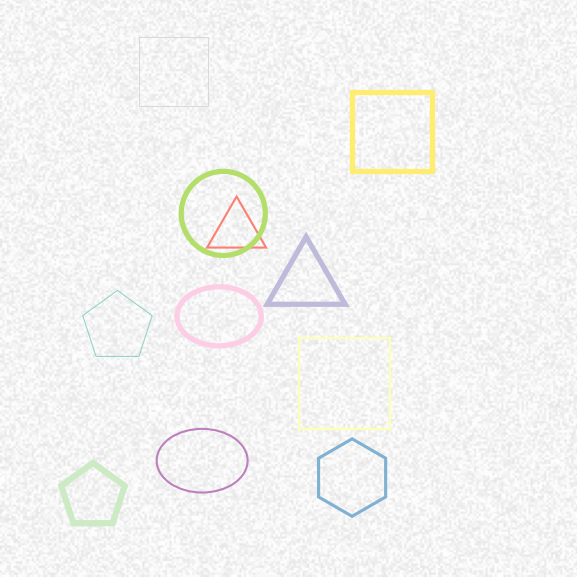[{"shape": "pentagon", "thickness": 0.5, "radius": 0.32, "center": [0.203, 0.433]}, {"shape": "square", "thickness": 1, "radius": 0.39, "center": [0.596, 0.334]}, {"shape": "triangle", "thickness": 2.5, "radius": 0.39, "center": [0.53, 0.511]}, {"shape": "triangle", "thickness": 1, "radius": 0.29, "center": [0.41, 0.6]}, {"shape": "hexagon", "thickness": 1.5, "radius": 0.34, "center": [0.61, 0.172]}, {"shape": "circle", "thickness": 2.5, "radius": 0.36, "center": [0.387, 0.63]}, {"shape": "oval", "thickness": 2.5, "radius": 0.37, "center": [0.379, 0.451]}, {"shape": "square", "thickness": 0.5, "radius": 0.3, "center": [0.3, 0.875]}, {"shape": "oval", "thickness": 1, "radius": 0.39, "center": [0.35, 0.201]}, {"shape": "pentagon", "thickness": 3, "radius": 0.29, "center": [0.161, 0.14]}, {"shape": "square", "thickness": 2.5, "radius": 0.35, "center": [0.678, 0.771]}]